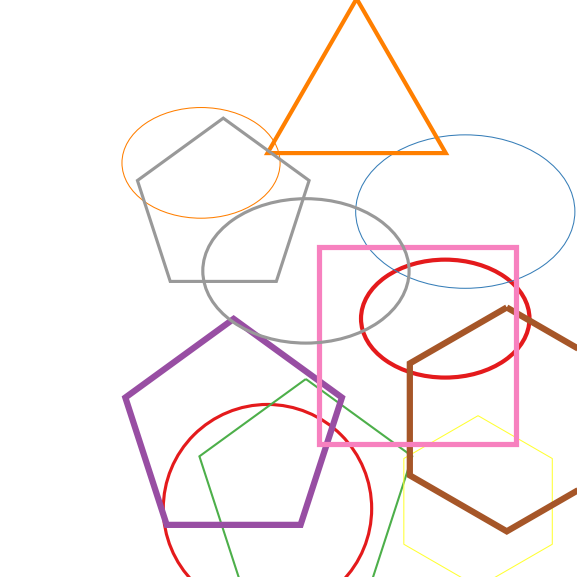[{"shape": "oval", "thickness": 2, "radius": 0.73, "center": [0.771, 0.447]}, {"shape": "circle", "thickness": 1.5, "radius": 0.9, "center": [0.463, 0.118]}, {"shape": "oval", "thickness": 0.5, "radius": 0.95, "center": [0.806, 0.633]}, {"shape": "pentagon", "thickness": 1, "radius": 0.97, "center": [0.53, 0.149]}, {"shape": "pentagon", "thickness": 3, "radius": 0.99, "center": [0.405, 0.25]}, {"shape": "triangle", "thickness": 2, "radius": 0.89, "center": [0.618, 0.823]}, {"shape": "oval", "thickness": 0.5, "radius": 0.68, "center": [0.348, 0.717]}, {"shape": "hexagon", "thickness": 0.5, "radius": 0.74, "center": [0.828, 0.131]}, {"shape": "hexagon", "thickness": 3, "radius": 0.97, "center": [0.878, 0.273]}, {"shape": "square", "thickness": 2.5, "radius": 0.85, "center": [0.723, 0.401]}, {"shape": "pentagon", "thickness": 1.5, "radius": 0.78, "center": [0.387, 0.638]}, {"shape": "oval", "thickness": 1.5, "radius": 0.89, "center": [0.53, 0.53]}]